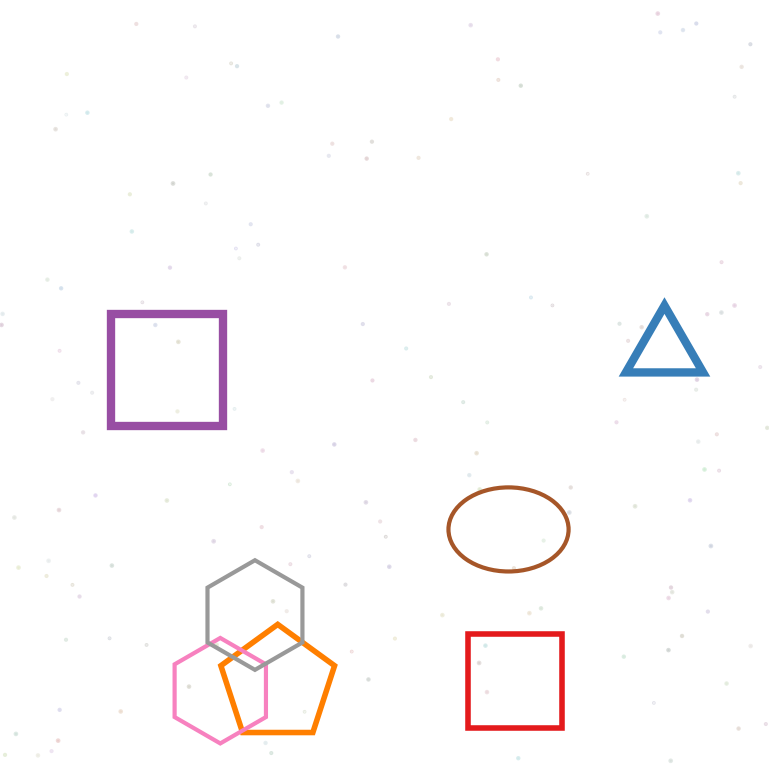[{"shape": "square", "thickness": 2, "radius": 0.3, "center": [0.669, 0.115]}, {"shape": "triangle", "thickness": 3, "radius": 0.29, "center": [0.863, 0.545]}, {"shape": "square", "thickness": 3, "radius": 0.36, "center": [0.217, 0.52]}, {"shape": "pentagon", "thickness": 2, "radius": 0.39, "center": [0.361, 0.111]}, {"shape": "oval", "thickness": 1.5, "radius": 0.39, "center": [0.66, 0.312]}, {"shape": "hexagon", "thickness": 1.5, "radius": 0.34, "center": [0.286, 0.103]}, {"shape": "hexagon", "thickness": 1.5, "radius": 0.36, "center": [0.331, 0.201]}]